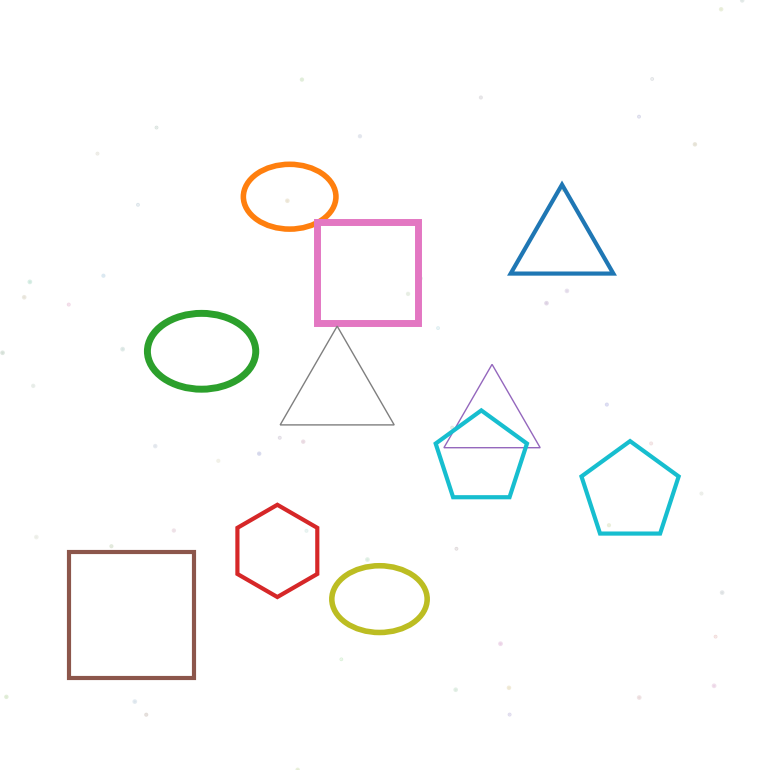[{"shape": "triangle", "thickness": 1.5, "radius": 0.38, "center": [0.73, 0.683]}, {"shape": "oval", "thickness": 2, "radius": 0.3, "center": [0.376, 0.745]}, {"shape": "oval", "thickness": 2.5, "radius": 0.35, "center": [0.262, 0.544]}, {"shape": "hexagon", "thickness": 1.5, "radius": 0.3, "center": [0.36, 0.285]}, {"shape": "triangle", "thickness": 0.5, "radius": 0.36, "center": [0.639, 0.455]}, {"shape": "square", "thickness": 1.5, "radius": 0.41, "center": [0.171, 0.202]}, {"shape": "square", "thickness": 2.5, "radius": 0.33, "center": [0.477, 0.646]}, {"shape": "triangle", "thickness": 0.5, "radius": 0.43, "center": [0.438, 0.491]}, {"shape": "oval", "thickness": 2, "radius": 0.31, "center": [0.493, 0.222]}, {"shape": "pentagon", "thickness": 1.5, "radius": 0.31, "center": [0.625, 0.405]}, {"shape": "pentagon", "thickness": 1.5, "radius": 0.33, "center": [0.818, 0.361]}]